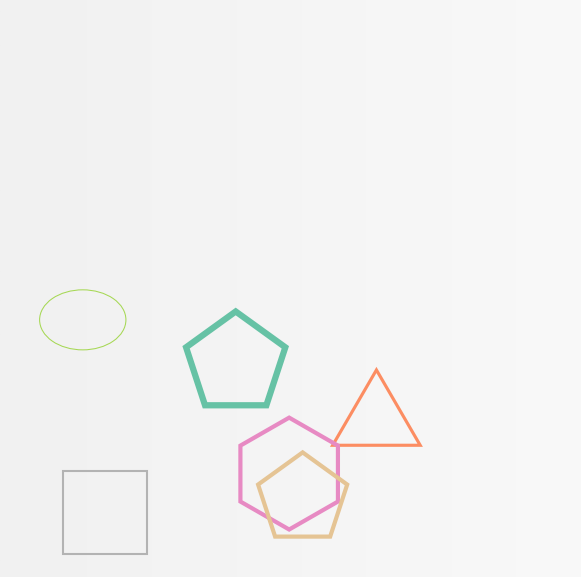[{"shape": "pentagon", "thickness": 3, "radius": 0.45, "center": [0.406, 0.37]}, {"shape": "triangle", "thickness": 1.5, "radius": 0.43, "center": [0.648, 0.272]}, {"shape": "hexagon", "thickness": 2, "radius": 0.48, "center": [0.497, 0.179]}, {"shape": "oval", "thickness": 0.5, "radius": 0.37, "center": [0.142, 0.445]}, {"shape": "pentagon", "thickness": 2, "radius": 0.4, "center": [0.521, 0.135]}, {"shape": "square", "thickness": 1, "radius": 0.36, "center": [0.181, 0.112]}]